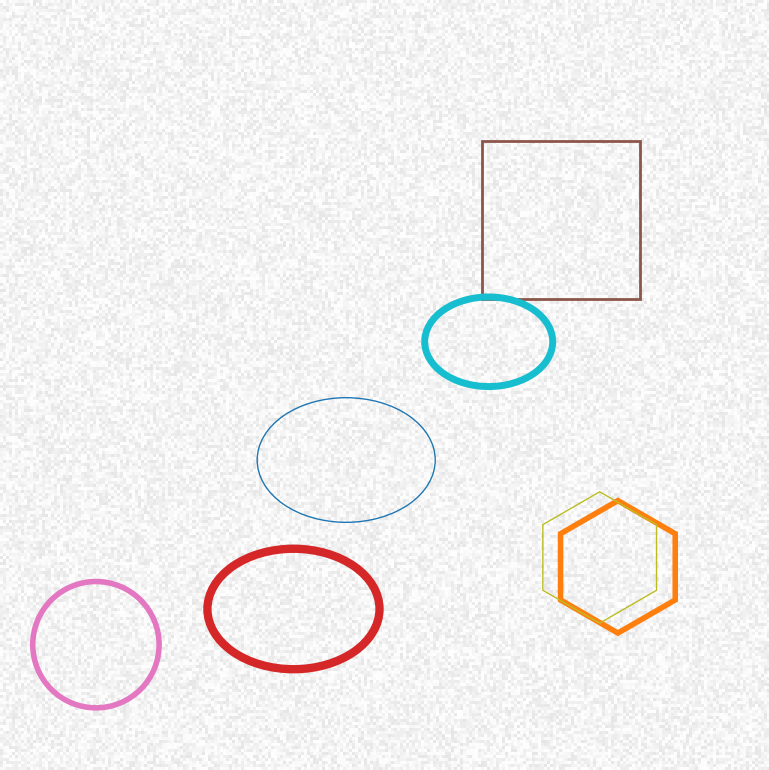[{"shape": "oval", "thickness": 0.5, "radius": 0.58, "center": [0.45, 0.403]}, {"shape": "hexagon", "thickness": 2, "radius": 0.43, "center": [0.802, 0.264]}, {"shape": "oval", "thickness": 3, "radius": 0.56, "center": [0.381, 0.209]}, {"shape": "square", "thickness": 1, "radius": 0.51, "center": [0.728, 0.714]}, {"shape": "circle", "thickness": 2, "radius": 0.41, "center": [0.125, 0.163]}, {"shape": "hexagon", "thickness": 0.5, "radius": 0.43, "center": [0.779, 0.276]}, {"shape": "oval", "thickness": 2.5, "radius": 0.42, "center": [0.635, 0.556]}]